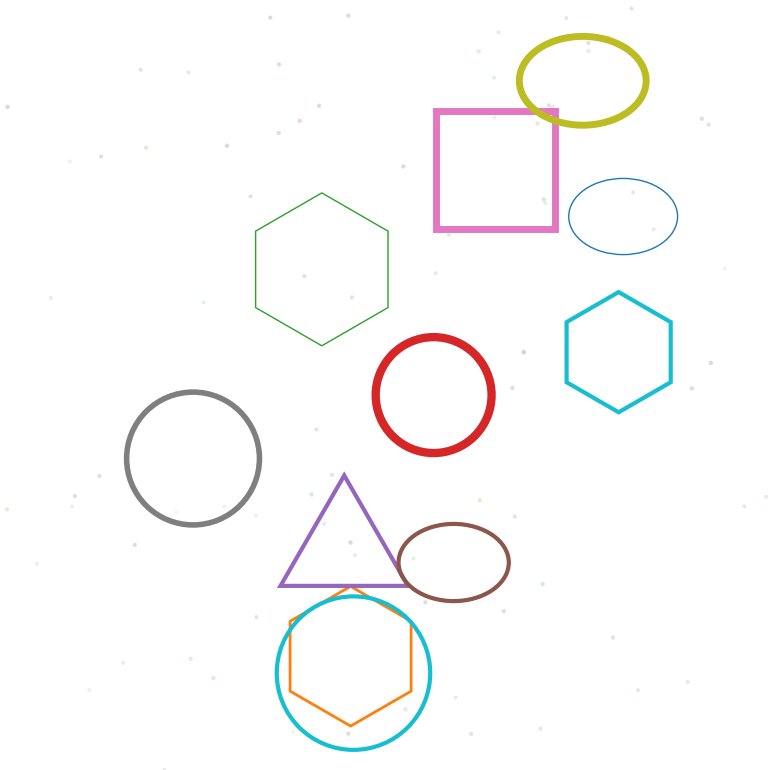[{"shape": "oval", "thickness": 0.5, "radius": 0.35, "center": [0.809, 0.719]}, {"shape": "hexagon", "thickness": 1, "radius": 0.45, "center": [0.455, 0.148]}, {"shape": "hexagon", "thickness": 0.5, "radius": 0.5, "center": [0.418, 0.65]}, {"shape": "circle", "thickness": 3, "radius": 0.38, "center": [0.563, 0.487]}, {"shape": "triangle", "thickness": 1.5, "radius": 0.48, "center": [0.447, 0.287]}, {"shape": "oval", "thickness": 1.5, "radius": 0.36, "center": [0.589, 0.269]}, {"shape": "square", "thickness": 2.5, "radius": 0.38, "center": [0.644, 0.779]}, {"shape": "circle", "thickness": 2, "radius": 0.43, "center": [0.251, 0.405]}, {"shape": "oval", "thickness": 2.5, "radius": 0.41, "center": [0.757, 0.895]}, {"shape": "circle", "thickness": 1.5, "radius": 0.5, "center": [0.459, 0.126]}, {"shape": "hexagon", "thickness": 1.5, "radius": 0.39, "center": [0.803, 0.543]}]